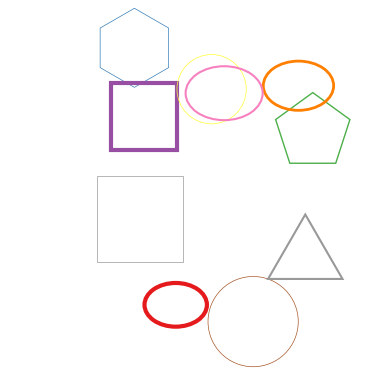[{"shape": "oval", "thickness": 3, "radius": 0.41, "center": [0.456, 0.208]}, {"shape": "hexagon", "thickness": 0.5, "radius": 0.51, "center": [0.349, 0.876]}, {"shape": "pentagon", "thickness": 1, "radius": 0.51, "center": [0.812, 0.658]}, {"shape": "square", "thickness": 3, "radius": 0.43, "center": [0.375, 0.698]}, {"shape": "oval", "thickness": 2, "radius": 0.46, "center": [0.775, 0.777]}, {"shape": "circle", "thickness": 0.5, "radius": 0.45, "center": [0.55, 0.768]}, {"shape": "circle", "thickness": 0.5, "radius": 0.59, "center": [0.657, 0.165]}, {"shape": "oval", "thickness": 1.5, "radius": 0.5, "center": [0.582, 0.758]}, {"shape": "square", "thickness": 0.5, "radius": 0.56, "center": [0.364, 0.43]}, {"shape": "triangle", "thickness": 1.5, "radius": 0.56, "center": [0.793, 0.331]}]